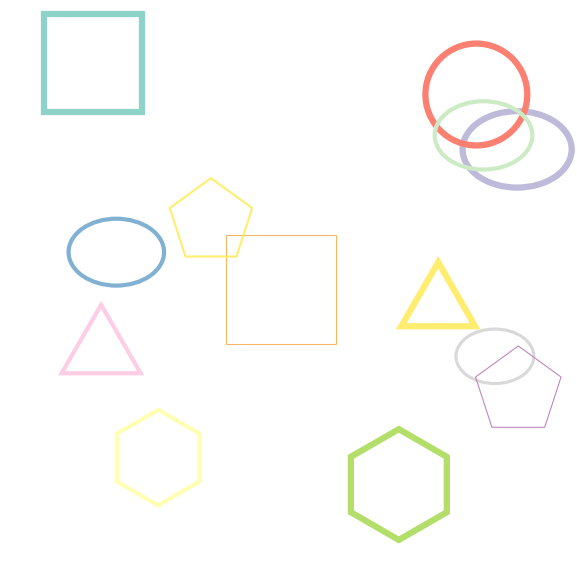[{"shape": "square", "thickness": 3, "radius": 0.42, "center": [0.161, 0.89]}, {"shape": "hexagon", "thickness": 2, "radius": 0.41, "center": [0.274, 0.207]}, {"shape": "oval", "thickness": 3, "radius": 0.47, "center": [0.895, 0.74]}, {"shape": "circle", "thickness": 3, "radius": 0.44, "center": [0.825, 0.835]}, {"shape": "oval", "thickness": 2, "radius": 0.41, "center": [0.201, 0.563]}, {"shape": "square", "thickness": 0.5, "radius": 0.47, "center": [0.487, 0.497]}, {"shape": "hexagon", "thickness": 3, "radius": 0.48, "center": [0.691, 0.16]}, {"shape": "triangle", "thickness": 2, "radius": 0.39, "center": [0.175, 0.392]}, {"shape": "oval", "thickness": 1.5, "radius": 0.34, "center": [0.857, 0.382]}, {"shape": "pentagon", "thickness": 0.5, "radius": 0.39, "center": [0.897, 0.322]}, {"shape": "oval", "thickness": 2, "radius": 0.42, "center": [0.837, 0.765]}, {"shape": "pentagon", "thickness": 1, "radius": 0.38, "center": [0.365, 0.616]}, {"shape": "triangle", "thickness": 3, "radius": 0.37, "center": [0.759, 0.471]}]